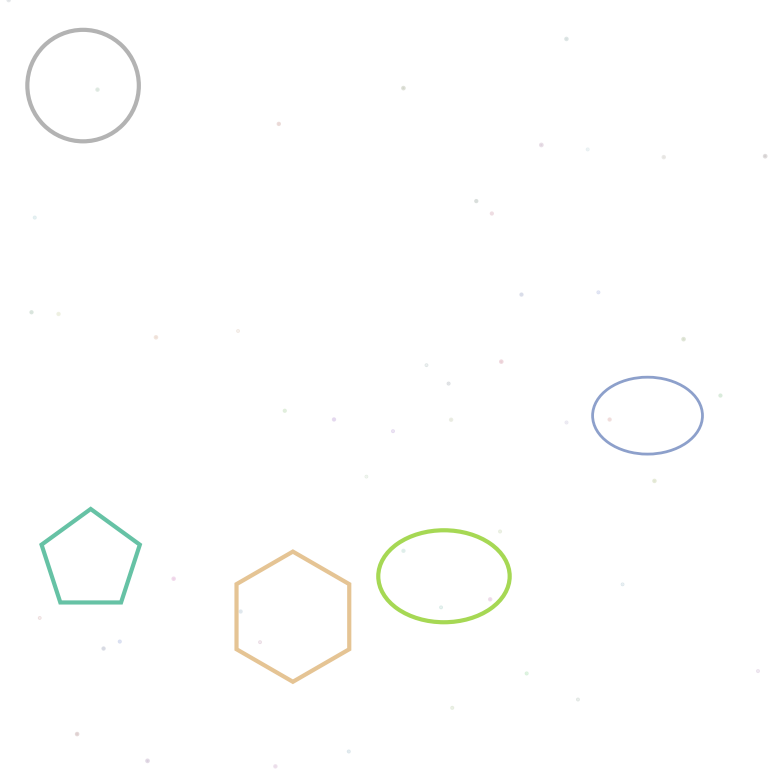[{"shape": "pentagon", "thickness": 1.5, "radius": 0.34, "center": [0.118, 0.272]}, {"shape": "oval", "thickness": 1, "radius": 0.36, "center": [0.841, 0.46]}, {"shape": "oval", "thickness": 1.5, "radius": 0.43, "center": [0.577, 0.252]}, {"shape": "hexagon", "thickness": 1.5, "radius": 0.42, "center": [0.38, 0.199]}, {"shape": "circle", "thickness": 1.5, "radius": 0.36, "center": [0.108, 0.889]}]